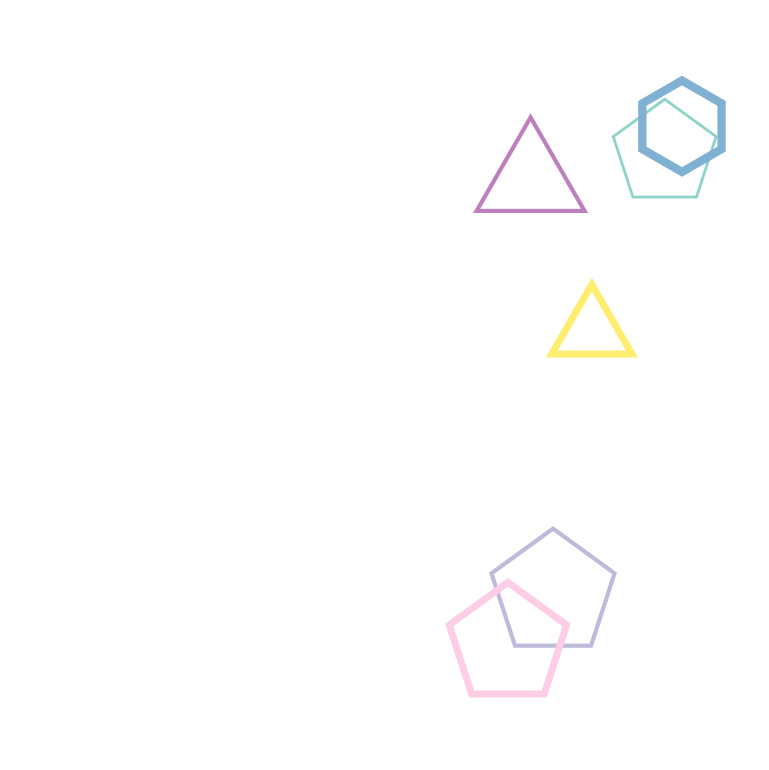[{"shape": "pentagon", "thickness": 1, "radius": 0.35, "center": [0.863, 0.801]}, {"shape": "pentagon", "thickness": 1.5, "radius": 0.42, "center": [0.718, 0.229]}, {"shape": "hexagon", "thickness": 3, "radius": 0.3, "center": [0.886, 0.836]}, {"shape": "pentagon", "thickness": 2.5, "radius": 0.4, "center": [0.66, 0.164]}, {"shape": "triangle", "thickness": 1.5, "radius": 0.4, "center": [0.689, 0.767]}, {"shape": "triangle", "thickness": 2.5, "radius": 0.3, "center": [0.769, 0.57]}]